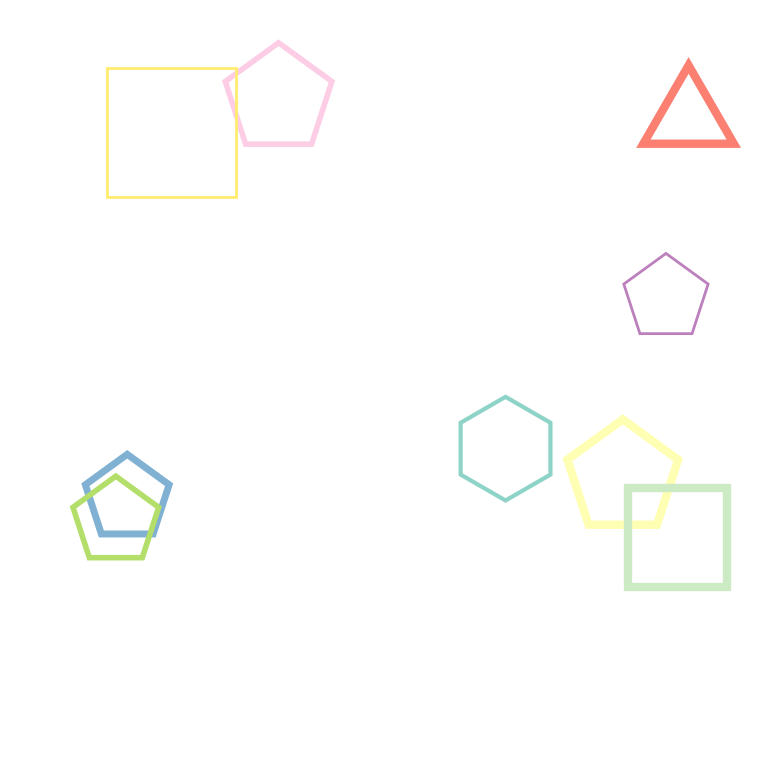[{"shape": "hexagon", "thickness": 1.5, "radius": 0.34, "center": [0.657, 0.417]}, {"shape": "pentagon", "thickness": 3, "radius": 0.38, "center": [0.809, 0.38]}, {"shape": "triangle", "thickness": 3, "radius": 0.34, "center": [0.894, 0.847]}, {"shape": "pentagon", "thickness": 2.5, "radius": 0.29, "center": [0.165, 0.353]}, {"shape": "pentagon", "thickness": 2, "radius": 0.29, "center": [0.15, 0.323]}, {"shape": "pentagon", "thickness": 2, "radius": 0.36, "center": [0.362, 0.872]}, {"shape": "pentagon", "thickness": 1, "radius": 0.29, "center": [0.865, 0.613]}, {"shape": "square", "thickness": 3, "radius": 0.32, "center": [0.88, 0.302]}, {"shape": "square", "thickness": 1, "radius": 0.42, "center": [0.223, 0.828]}]